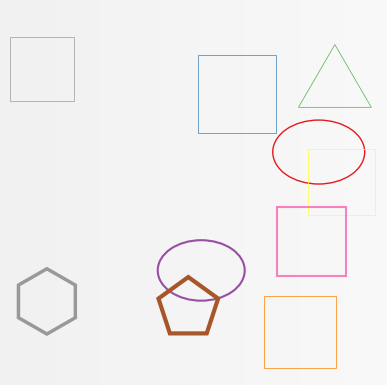[{"shape": "oval", "thickness": 1, "radius": 0.59, "center": [0.822, 0.605]}, {"shape": "square", "thickness": 0.5, "radius": 0.5, "center": [0.611, 0.755]}, {"shape": "triangle", "thickness": 0.5, "radius": 0.54, "center": [0.864, 0.776]}, {"shape": "oval", "thickness": 1.5, "radius": 0.56, "center": [0.519, 0.298]}, {"shape": "square", "thickness": 0.5, "radius": 0.47, "center": [0.773, 0.137]}, {"shape": "square", "thickness": 0.5, "radius": 0.43, "center": [0.881, 0.527]}, {"shape": "pentagon", "thickness": 3, "radius": 0.4, "center": [0.486, 0.199]}, {"shape": "square", "thickness": 1.5, "radius": 0.45, "center": [0.804, 0.374]}, {"shape": "square", "thickness": 0.5, "radius": 0.42, "center": [0.108, 0.82]}, {"shape": "hexagon", "thickness": 2.5, "radius": 0.42, "center": [0.121, 0.217]}]